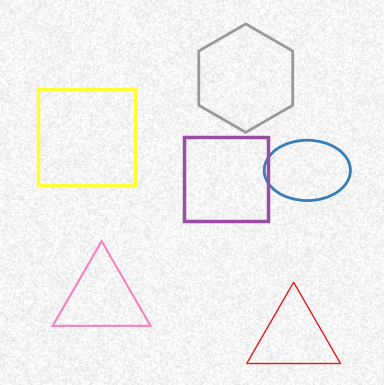[{"shape": "triangle", "thickness": 1, "radius": 0.7, "center": [0.763, 0.126]}, {"shape": "oval", "thickness": 2, "radius": 0.56, "center": [0.798, 0.557]}, {"shape": "square", "thickness": 2.5, "radius": 0.54, "center": [0.587, 0.535]}, {"shape": "square", "thickness": 2.5, "radius": 0.62, "center": [0.225, 0.644]}, {"shape": "triangle", "thickness": 1.5, "radius": 0.73, "center": [0.264, 0.227]}, {"shape": "hexagon", "thickness": 2, "radius": 0.7, "center": [0.638, 0.797]}]